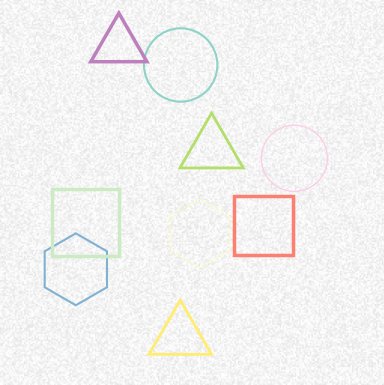[{"shape": "circle", "thickness": 1.5, "radius": 0.48, "center": [0.469, 0.831]}, {"shape": "hexagon", "thickness": 0.5, "radius": 0.45, "center": [0.519, 0.394]}, {"shape": "square", "thickness": 2.5, "radius": 0.39, "center": [0.685, 0.414]}, {"shape": "hexagon", "thickness": 1.5, "radius": 0.47, "center": [0.197, 0.301]}, {"shape": "triangle", "thickness": 2, "radius": 0.47, "center": [0.55, 0.611]}, {"shape": "circle", "thickness": 1, "radius": 0.43, "center": [0.765, 0.589]}, {"shape": "triangle", "thickness": 2.5, "radius": 0.42, "center": [0.309, 0.882]}, {"shape": "square", "thickness": 2.5, "radius": 0.44, "center": [0.222, 0.422]}, {"shape": "triangle", "thickness": 2, "radius": 0.47, "center": [0.468, 0.127]}]